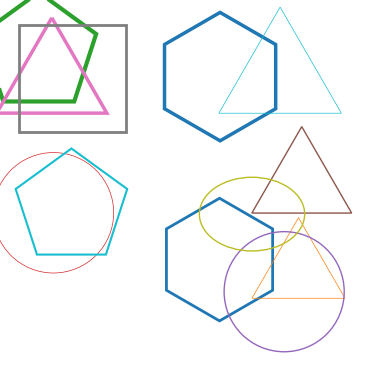[{"shape": "hexagon", "thickness": 2.5, "radius": 0.83, "center": [0.572, 0.801]}, {"shape": "hexagon", "thickness": 2, "radius": 0.8, "center": [0.57, 0.326]}, {"shape": "triangle", "thickness": 0.5, "radius": 0.7, "center": [0.775, 0.295]}, {"shape": "pentagon", "thickness": 3, "radius": 0.78, "center": [0.101, 0.863]}, {"shape": "circle", "thickness": 0.5, "radius": 0.78, "center": [0.139, 0.447]}, {"shape": "circle", "thickness": 1, "radius": 0.78, "center": [0.738, 0.242]}, {"shape": "triangle", "thickness": 1, "radius": 0.75, "center": [0.784, 0.521]}, {"shape": "triangle", "thickness": 2.5, "radius": 0.83, "center": [0.135, 0.789]}, {"shape": "square", "thickness": 2, "radius": 0.7, "center": [0.188, 0.796]}, {"shape": "oval", "thickness": 1, "radius": 0.68, "center": [0.655, 0.444]}, {"shape": "pentagon", "thickness": 1.5, "radius": 0.76, "center": [0.186, 0.462]}, {"shape": "triangle", "thickness": 0.5, "radius": 0.92, "center": [0.728, 0.798]}]